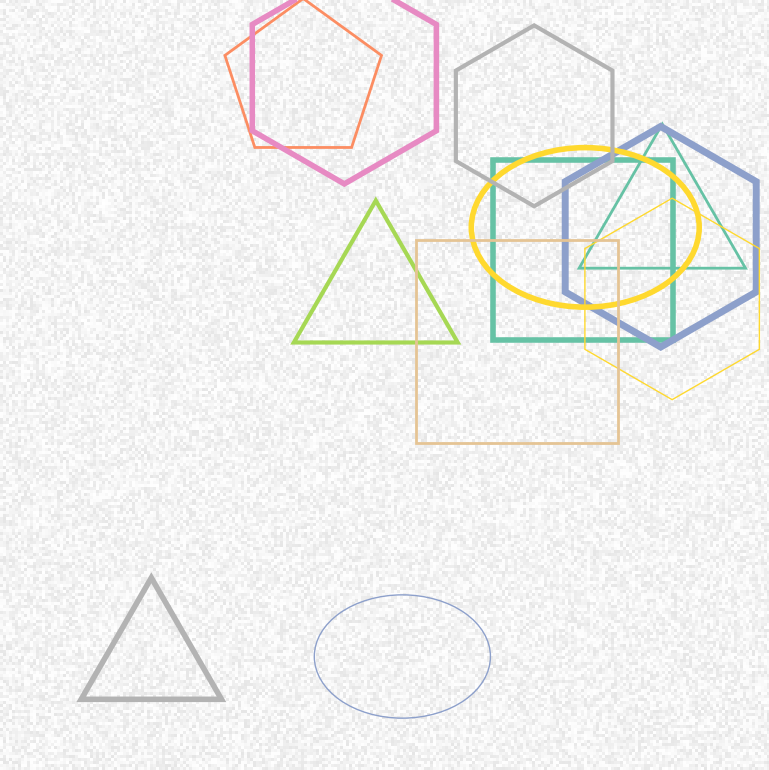[{"shape": "square", "thickness": 2, "radius": 0.58, "center": [0.757, 0.676]}, {"shape": "triangle", "thickness": 1, "radius": 0.62, "center": [0.86, 0.714]}, {"shape": "pentagon", "thickness": 1, "radius": 0.53, "center": [0.394, 0.895]}, {"shape": "oval", "thickness": 0.5, "radius": 0.57, "center": [0.523, 0.147]}, {"shape": "hexagon", "thickness": 2.5, "radius": 0.72, "center": [0.858, 0.693]}, {"shape": "hexagon", "thickness": 2, "radius": 0.69, "center": [0.447, 0.899]}, {"shape": "triangle", "thickness": 1.5, "radius": 0.61, "center": [0.488, 0.617]}, {"shape": "oval", "thickness": 2, "radius": 0.74, "center": [0.76, 0.705]}, {"shape": "hexagon", "thickness": 0.5, "radius": 0.65, "center": [0.873, 0.612]}, {"shape": "square", "thickness": 1, "radius": 0.66, "center": [0.672, 0.556]}, {"shape": "triangle", "thickness": 2, "radius": 0.53, "center": [0.197, 0.144]}, {"shape": "hexagon", "thickness": 1.5, "radius": 0.59, "center": [0.694, 0.85]}]